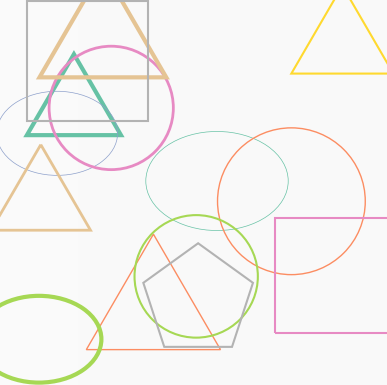[{"shape": "triangle", "thickness": 3, "radius": 0.7, "center": [0.191, 0.719]}, {"shape": "oval", "thickness": 0.5, "radius": 0.92, "center": [0.56, 0.53]}, {"shape": "circle", "thickness": 1, "radius": 0.95, "center": [0.752, 0.477]}, {"shape": "triangle", "thickness": 1, "radius": 1.0, "center": [0.396, 0.192]}, {"shape": "oval", "thickness": 0.5, "radius": 0.78, "center": [0.147, 0.654]}, {"shape": "circle", "thickness": 2, "radius": 0.8, "center": [0.287, 0.72]}, {"shape": "square", "thickness": 1.5, "radius": 0.75, "center": [0.859, 0.285]}, {"shape": "oval", "thickness": 3, "radius": 0.81, "center": [0.101, 0.119]}, {"shape": "circle", "thickness": 1.5, "radius": 0.8, "center": [0.506, 0.282]}, {"shape": "triangle", "thickness": 1.5, "radius": 0.76, "center": [0.883, 0.885]}, {"shape": "triangle", "thickness": 3, "radius": 0.94, "center": [0.265, 0.894]}, {"shape": "triangle", "thickness": 2, "radius": 0.74, "center": [0.105, 0.476]}, {"shape": "pentagon", "thickness": 1.5, "radius": 0.74, "center": [0.511, 0.219]}, {"shape": "square", "thickness": 1.5, "radius": 0.78, "center": [0.225, 0.841]}]